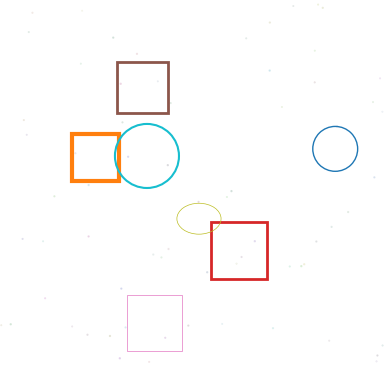[{"shape": "circle", "thickness": 1, "radius": 0.29, "center": [0.871, 0.613]}, {"shape": "square", "thickness": 3, "radius": 0.31, "center": [0.248, 0.59]}, {"shape": "square", "thickness": 2, "radius": 0.37, "center": [0.621, 0.348]}, {"shape": "square", "thickness": 2, "radius": 0.33, "center": [0.371, 0.772]}, {"shape": "square", "thickness": 0.5, "radius": 0.36, "center": [0.401, 0.161]}, {"shape": "oval", "thickness": 0.5, "radius": 0.29, "center": [0.517, 0.432]}, {"shape": "circle", "thickness": 1.5, "radius": 0.42, "center": [0.382, 0.595]}]